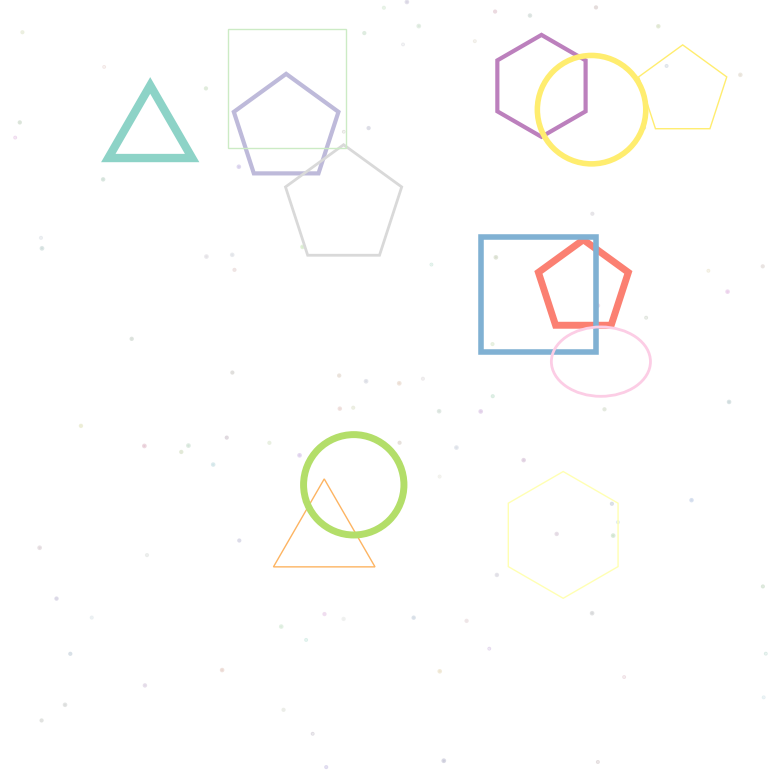[{"shape": "triangle", "thickness": 3, "radius": 0.31, "center": [0.195, 0.826]}, {"shape": "hexagon", "thickness": 0.5, "radius": 0.41, "center": [0.731, 0.305]}, {"shape": "pentagon", "thickness": 1.5, "radius": 0.36, "center": [0.372, 0.833]}, {"shape": "pentagon", "thickness": 2.5, "radius": 0.31, "center": [0.758, 0.627]}, {"shape": "square", "thickness": 2, "radius": 0.37, "center": [0.699, 0.618]}, {"shape": "triangle", "thickness": 0.5, "radius": 0.38, "center": [0.421, 0.302]}, {"shape": "circle", "thickness": 2.5, "radius": 0.33, "center": [0.459, 0.37]}, {"shape": "oval", "thickness": 1, "radius": 0.32, "center": [0.78, 0.53]}, {"shape": "pentagon", "thickness": 1, "radius": 0.4, "center": [0.446, 0.733]}, {"shape": "hexagon", "thickness": 1.5, "radius": 0.33, "center": [0.703, 0.889]}, {"shape": "square", "thickness": 0.5, "radius": 0.38, "center": [0.372, 0.885]}, {"shape": "circle", "thickness": 2, "radius": 0.35, "center": [0.768, 0.858]}, {"shape": "pentagon", "thickness": 0.5, "radius": 0.3, "center": [0.887, 0.882]}]